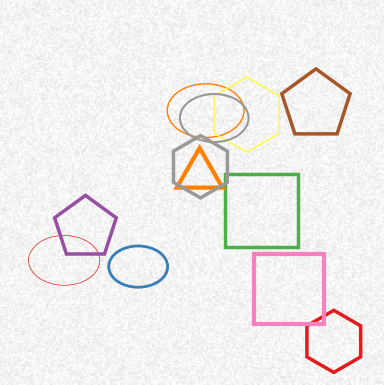[{"shape": "oval", "thickness": 0.5, "radius": 0.46, "center": [0.167, 0.324]}, {"shape": "hexagon", "thickness": 2.5, "radius": 0.4, "center": [0.867, 0.113]}, {"shape": "oval", "thickness": 2, "radius": 0.38, "center": [0.359, 0.308]}, {"shape": "square", "thickness": 2.5, "radius": 0.48, "center": [0.68, 0.454]}, {"shape": "pentagon", "thickness": 2.5, "radius": 0.42, "center": [0.222, 0.408]}, {"shape": "triangle", "thickness": 3, "radius": 0.34, "center": [0.519, 0.547]}, {"shape": "oval", "thickness": 1, "radius": 0.5, "center": [0.534, 0.713]}, {"shape": "hexagon", "thickness": 1, "radius": 0.49, "center": [0.641, 0.702]}, {"shape": "pentagon", "thickness": 2.5, "radius": 0.47, "center": [0.821, 0.728]}, {"shape": "square", "thickness": 3, "radius": 0.45, "center": [0.75, 0.249]}, {"shape": "hexagon", "thickness": 2.5, "radius": 0.4, "center": [0.521, 0.567]}, {"shape": "oval", "thickness": 1.5, "radius": 0.45, "center": [0.556, 0.693]}]